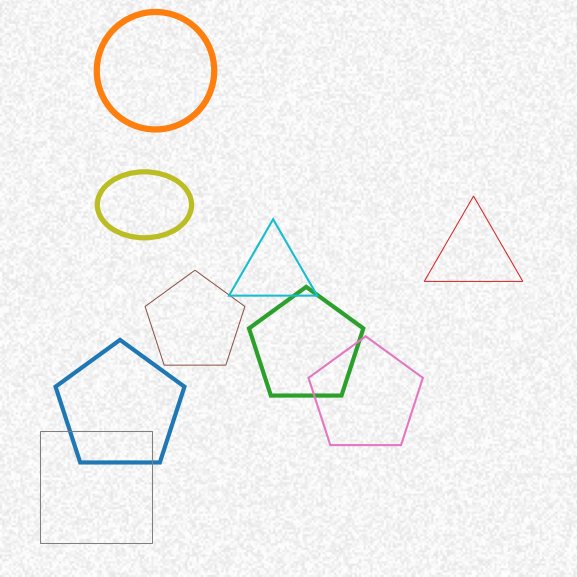[{"shape": "pentagon", "thickness": 2, "radius": 0.59, "center": [0.208, 0.293]}, {"shape": "circle", "thickness": 3, "radius": 0.51, "center": [0.269, 0.877]}, {"shape": "pentagon", "thickness": 2, "radius": 0.52, "center": [0.53, 0.398]}, {"shape": "triangle", "thickness": 0.5, "radius": 0.49, "center": [0.82, 0.561]}, {"shape": "pentagon", "thickness": 0.5, "radius": 0.45, "center": [0.338, 0.44]}, {"shape": "pentagon", "thickness": 1, "radius": 0.52, "center": [0.633, 0.313]}, {"shape": "square", "thickness": 0.5, "radius": 0.48, "center": [0.166, 0.155]}, {"shape": "oval", "thickness": 2.5, "radius": 0.41, "center": [0.25, 0.645]}, {"shape": "triangle", "thickness": 1, "radius": 0.44, "center": [0.473, 0.531]}]